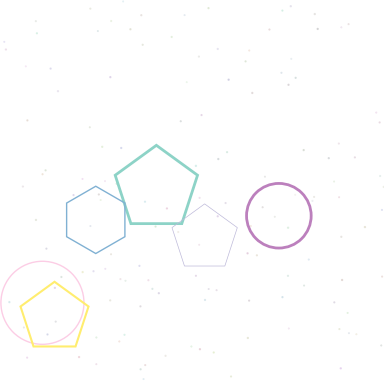[{"shape": "pentagon", "thickness": 2, "radius": 0.56, "center": [0.406, 0.51]}, {"shape": "pentagon", "thickness": 0.5, "radius": 0.45, "center": [0.532, 0.381]}, {"shape": "hexagon", "thickness": 1, "radius": 0.44, "center": [0.249, 0.429]}, {"shape": "circle", "thickness": 1, "radius": 0.54, "center": [0.11, 0.214]}, {"shape": "circle", "thickness": 2, "radius": 0.42, "center": [0.724, 0.44]}, {"shape": "pentagon", "thickness": 1.5, "radius": 0.46, "center": [0.142, 0.175]}]